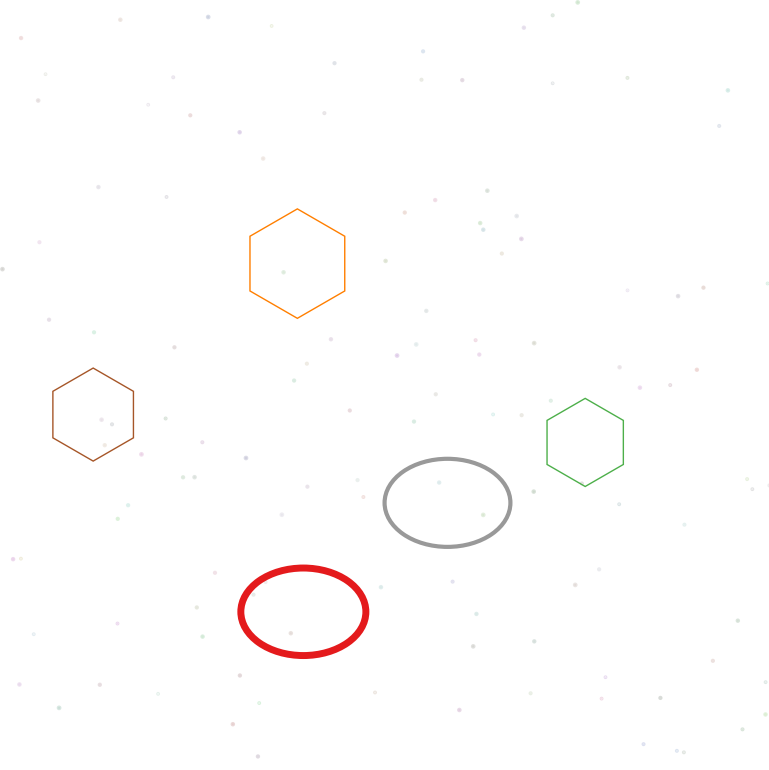[{"shape": "oval", "thickness": 2.5, "radius": 0.41, "center": [0.394, 0.205]}, {"shape": "hexagon", "thickness": 0.5, "radius": 0.29, "center": [0.76, 0.425]}, {"shape": "hexagon", "thickness": 0.5, "radius": 0.36, "center": [0.386, 0.658]}, {"shape": "hexagon", "thickness": 0.5, "radius": 0.3, "center": [0.121, 0.462]}, {"shape": "oval", "thickness": 1.5, "radius": 0.41, "center": [0.581, 0.347]}]